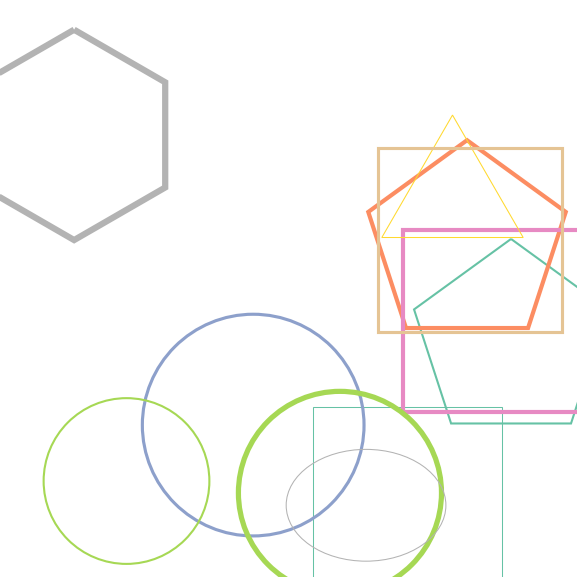[{"shape": "pentagon", "thickness": 1, "radius": 0.88, "center": [0.885, 0.409]}, {"shape": "square", "thickness": 0.5, "radius": 0.82, "center": [0.705, 0.131]}, {"shape": "pentagon", "thickness": 2, "radius": 0.9, "center": [0.809, 0.577]}, {"shape": "circle", "thickness": 1.5, "radius": 0.96, "center": [0.438, 0.263]}, {"shape": "square", "thickness": 2, "radius": 0.79, "center": [0.856, 0.444]}, {"shape": "circle", "thickness": 1, "radius": 0.72, "center": [0.219, 0.166]}, {"shape": "circle", "thickness": 2.5, "radius": 0.88, "center": [0.589, 0.146]}, {"shape": "triangle", "thickness": 0.5, "radius": 0.71, "center": [0.784, 0.659]}, {"shape": "square", "thickness": 1.5, "radius": 0.8, "center": [0.814, 0.584]}, {"shape": "hexagon", "thickness": 3, "radius": 0.91, "center": [0.128, 0.766]}, {"shape": "oval", "thickness": 0.5, "radius": 0.69, "center": [0.634, 0.124]}]